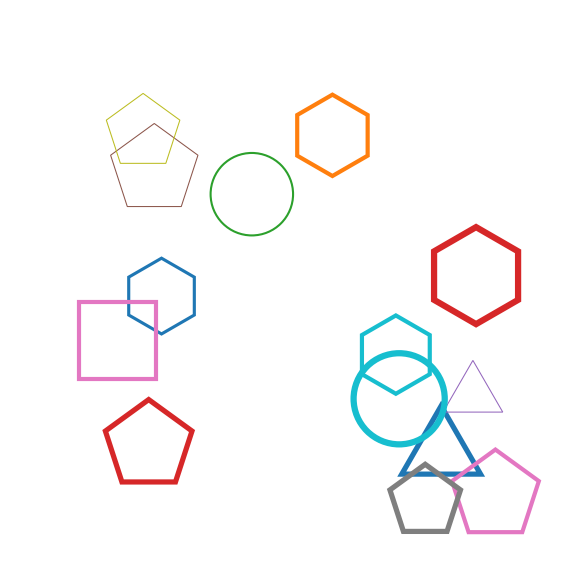[{"shape": "hexagon", "thickness": 1.5, "radius": 0.33, "center": [0.28, 0.486]}, {"shape": "triangle", "thickness": 2.5, "radius": 0.39, "center": [0.764, 0.218]}, {"shape": "hexagon", "thickness": 2, "radius": 0.35, "center": [0.576, 0.765]}, {"shape": "circle", "thickness": 1, "radius": 0.36, "center": [0.436, 0.663]}, {"shape": "hexagon", "thickness": 3, "radius": 0.42, "center": [0.824, 0.522]}, {"shape": "pentagon", "thickness": 2.5, "radius": 0.39, "center": [0.257, 0.228]}, {"shape": "triangle", "thickness": 0.5, "radius": 0.3, "center": [0.819, 0.315]}, {"shape": "pentagon", "thickness": 0.5, "radius": 0.4, "center": [0.267, 0.706]}, {"shape": "square", "thickness": 2, "radius": 0.33, "center": [0.203, 0.409]}, {"shape": "pentagon", "thickness": 2, "radius": 0.4, "center": [0.858, 0.142]}, {"shape": "pentagon", "thickness": 2.5, "radius": 0.32, "center": [0.736, 0.131]}, {"shape": "pentagon", "thickness": 0.5, "radius": 0.33, "center": [0.248, 0.77]}, {"shape": "circle", "thickness": 3, "radius": 0.39, "center": [0.691, 0.309]}, {"shape": "hexagon", "thickness": 2, "radius": 0.34, "center": [0.685, 0.385]}]